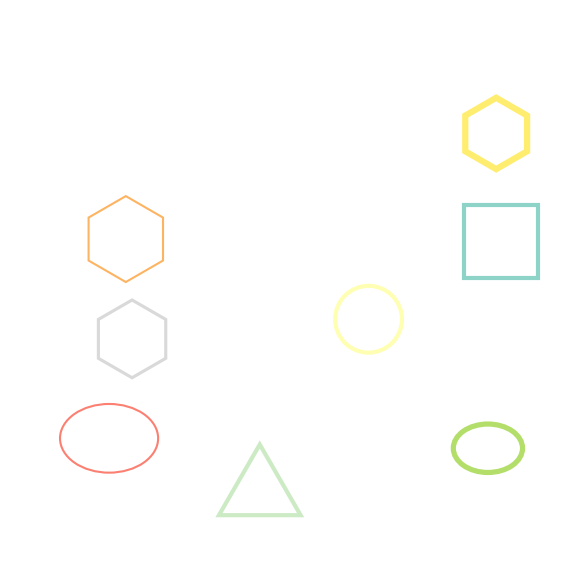[{"shape": "square", "thickness": 2, "radius": 0.32, "center": [0.868, 0.581]}, {"shape": "circle", "thickness": 2, "radius": 0.29, "center": [0.638, 0.446]}, {"shape": "oval", "thickness": 1, "radius": 0.42, "center": [0.189, 0.24]}, {"shape": "hexagon", "thickness": 1, "radius": 0.37, "center": [0.218, 0.585]}, {"shape": "oval", "thickness": 2.5, "radius": 0.3, "center": [0.845, 0.223]}, {"shape": "hexagon", "thickness": 1.5, "radius": 0.34, "center": [0.229, 0.412]}, {"shape": "triangle", "thickness": 2, "radius": 0.41, "center": [0.45, 0.148]}, {"shape": "hexagon", "thickness": 3, "radius": 0.31, "center": [0.859, 0.768]}]